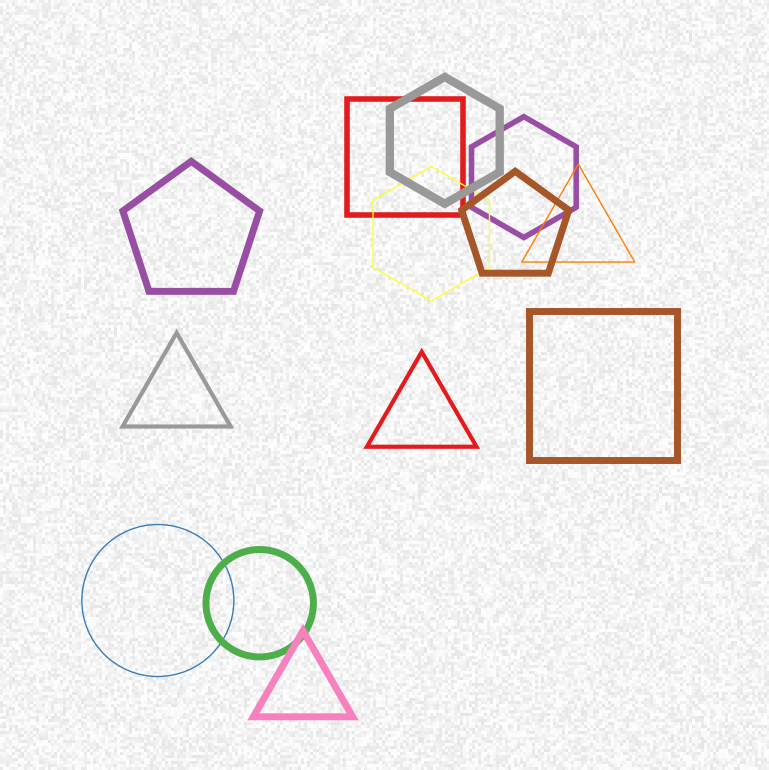[{"shape": "square", "thickness": 2, "radius": 0.38, "center": [0.526, 0.796]}, {"shape": "triangle", "thickness": 1.5, "radius": 0.41, "center": [0.548, 0.461]}, {"shape": "circle", "thickness": 0.5, "radius": 0.49, "center": [0.205, 0.22]}, {"shape": "circle", "thickness": 2.5, "radius": 0.35, "center": [0.337, 0.217]}, {"shape": "hexagon", "thickness": 2, "radius": 0.39, "center": [0.68, 0.77]}, {"shape": "pentagon", "thickness": 2.5, "radius": 0.47, "center": [0.248, 0.697]}, {"shape": "triangle", "thickness": 0.5, "radius": 0.42, "center": [0.751, 0.702]}, {"shape": "hexagon", "thickness": 0.5, "radius": 0.44, "center": [0.56, 0.696]}, {"shape": "square", "thickness": 2.5, "radius": 0.48, "center": [0.783, 0.499]}, {"shape": "pentagon", "thickness": 2.5, "radius": 0.37, "center": [0.669, 0.704]}, {"shape": "triangle", "thickness": 2.5, "radius": 0.37, "center": [0.394, 0.106]}, {"shape": "hexagon", "thickness": 3, "radius": 0.41, "center": [0.578, 0.818]}, {"shape": "triangle", "thickness": 1.5, "radius": 0.41, "center": [0.229, 0.487]}]